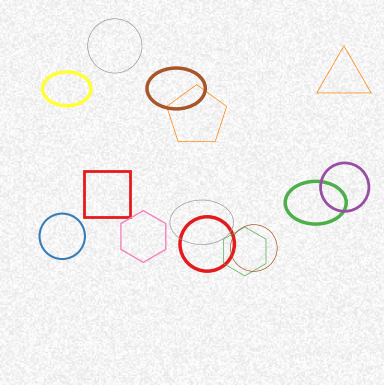[{"shape": "circle", "thickness": 2.5, "radius": 0.35, "center": [0.538, 0.366]}, {"shape": "square", "thickness": 2, "radius": 0.3, "center": [0.279, 0.497]}, {"shape": "circle", "thickness": 1.5, "radius": 0.3, "center": [0.162, 0.386]}, {"shape": "hexagon", "thickness": 0.5, "radius": 0.32, "center": [0.636, 0.347]}, {"shape": "oval", "thickness": 2.5, "radius": 0.4, "center": [0.82, 0.474]}, {"shape": "circle", "thickness": 2, "radius": 0.31, "center": [0.895, 0.514]}, {"shape": "triangle", "thickness": 0.5, "radius": 0.41, "center": [0.893, 0.799]}, {"shape": "pentagon", "thickness": 0.5, "radius": 0.41, "center": [0.511, 0.698]}, {"shape": "oval", "thickness": 2.5, "radius": 0.31, "center": [0.173, 0.769]}, {"shape": "oval", "thickness": 2.5, "radius": 0.38, "center": [0.458, 0.77]}, {"shape": "circle", "thickness": 0.5, "radius": 0.3, "center": [0.659, 0.356]}, {"shape": "hexagon", "thickness": 1, "radius": 0.34, "center": [0.372, 0.386]}, {"shape": "circle", "thickness": 0.5, "radius": 0.35, "center": [0.298, 0.881]}, {"shape": "oval", "thickness": 0.5, "radius": 0.41, "center": [0.524, 0.423]}]